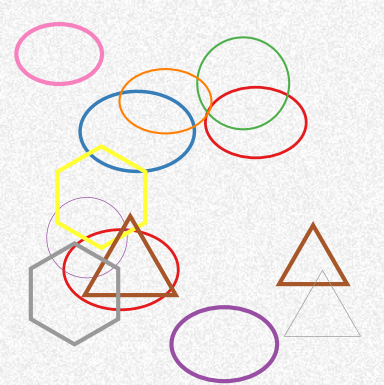[{"shape": "oval", "thickness": 2, "radius": 0.65, "center": [0.664, 0.682]}, {"shape": "oval", "thickness": 2, "radius": 0.74, "center": [0.314, 0.299]}, {"shape": "oval", "thickness": 2.5, "radius": 0.74, "center": [0.356, 0.659]}, {"shape": "circle", "thickness": 1.5, "radius": 0.6, "center": [0.632, 0.784]}, {"shape": "oval", "thickness": 3, "radius": 0.69, "center": [0.583, 0.106]}, {"shape": "circle", "thickness": 0.5, "radius": 0.52, "center": [0.226, 0.383]}, {"shape": "oval", "thickness": 1.5, "radius": 0.6, "center": [0.43, 0.737]}, {"shape": "hexagon", "thickness": 3, "radius": 0.66, "center": [0.263, 0.488]}, {"shape": "triangle", "thickness": 3, "radius": 0.68, "center": [0.338, 0.302]}, {"shape": "triangle", "thickness": 3, "radius": 0.51, "center": [0.813, 0.313]}, {"shape": "oval", "thickness": 3, "radius": 0.56, "center": [0.154, 0.86]}, {"shape": "triangle", "thickness": 0.5, "radius": 0.57, "center": [0.838, 0.184]}, {"shape": "hexagon", "thickness": 3, "radius": 0.66, "center": [0.194, 0.237]}]